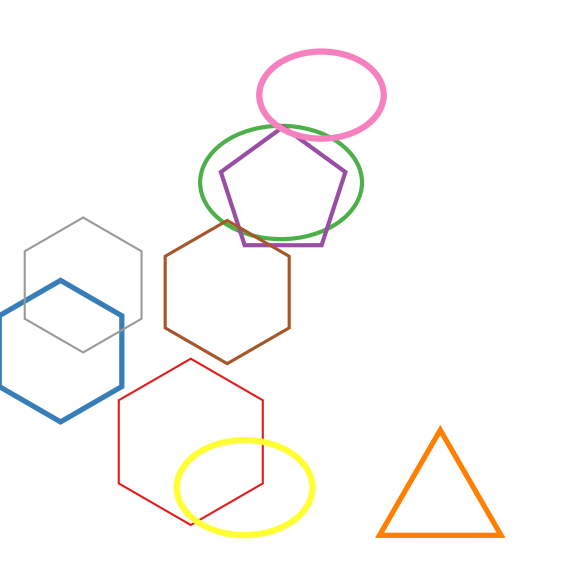[{"shape": "hexagon", "thickness": 1, "radius": 0.72, "center": [0.33, 0.234]}, {"shape": "hexagon", "thickness": 2.5, "radius": 0.61, "center": [0.105, 0.391]}, {"shape": "oval", "thickness": 2, "radius": 0.7, "center": [0.487, 0.683]}, {"shape": "pentagon", "thickness": 2, "radius": 0.57, "center": [0.49, 0.666]}, {"shape": "triangle", "thickness": 2.5, "radius": 0.61, "center": [0.762, 0.133]}, {"shape": "oval", "thickness": 3, "radius": 0.59, "center": [0.424, 0.155]}, {"shape": "hexagon", "thickness": 1.5, "radius": 0.62, "center": [0.393, 0.493]}, {"shape": "oval", "thickness": 3, "radius": 0.54, "center": [0.557, 0.834]}, {"shape": "hexagon", "thickness": 1, "radius": 0.58, "center": [0.144, 0.506]}]